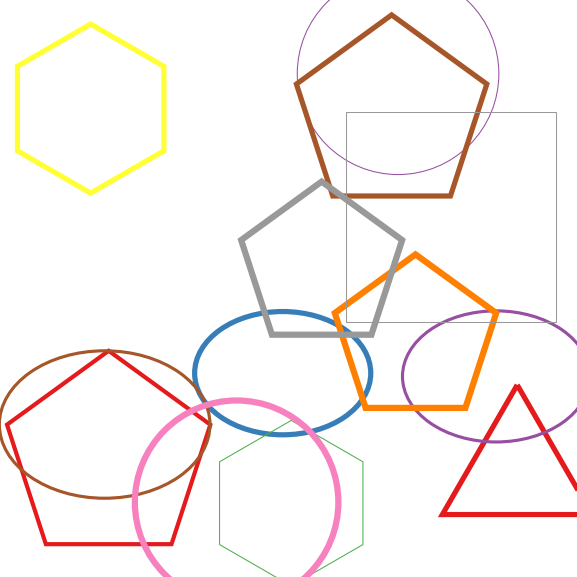[{"shape": "triangle", "thickness": 2.5, "radius": 0.75, "center": [0.896, 0.183]}, {"shape": "pentagon", "thickness": 2, "radius": 0.93, "center": [0.188, 0.207]}, {"shape": "oval", "thickness": 2.5, "radius": 0.76, "center": [0.49, 0.353]}, {"shape": "hexagon", "thickness": 0.5, "radius": 0.72, "center": [0.504, 0.128]}, {"shape": "circle", "thickness": 0.5, "radius": 0.87, "center": [0.689, 0.871]}, {"shape": "oval", "thickness": 1.5, "radius": 0.81, "center": [0.859, 0.347]}, {"shape": "pentagon", "thickness": 3, "radius": 0.73, "center": [0.719, 0.412]}, {"shape": "hexagon", "thickness": 2.5, "radius": 0.73, "center": [0.157, 0.811]}, {"shape": "pentagon", "thickness": 2.5, "radius": 0.87, "center": [0.678, 0.8]}, {"shape": "oval", "thickness": 1.5, "radius": 0.91, "center": [0.181, 0.264]}, {"shape": "circle", "thickness": 3, "radius": 0.88, "center": [0.41, 0.129]}, {"shape": "pentagon", "thickness": 3, "radius": 0.73, "center": [0.557, 0.538]}, {"shape": "square", "thickness": 0.5, "radius": 0.91, "center": [0.781, 0.623]}]